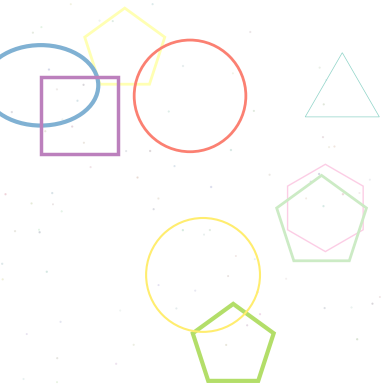[{"shape": "triangle", "thickness": 0.5, "radius": 0.56, "center": [0.889, 0.752]}, {"shape": "pentagon", "thickness": 2, "radius": 0.55, "center": [0.324, 0.87]}, {"shape": "circle", "thickness": 2, "radius": 0.73, "center": [0.494, 0.751]}, {"shape": "oval", "thickness": 3, "radius": 0.75, "center": [0.106, 0.778]}, {"shape": "pentagon", "thickness": 3, "radius": 0.55, "center": [0.606, 0.1]}, {"shape": "hexagon", "thickness": 1, "radius": 0.57, "center": [0.845, 0.46]}, {"shape": "square", "thickness": 2.5, "radius": 0.5, "center": [0.206, 0.701]}, {"shape": "pentagon", "thickness": 2, "radius": 0.61, "center": [0.835, 0.422]}, {"shape": "circle", "thickness": 1.5, "radius": 0.74, "center": [0.527, 0.286]}]